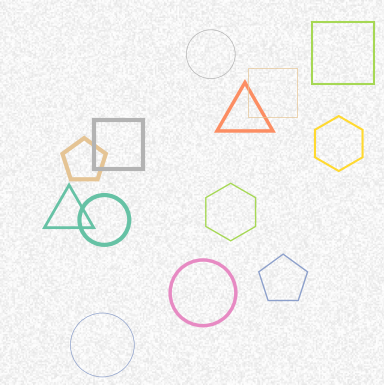[{"shape": "triangle", "thickness": 2, "radius": 0.37, "center": [0.179, 0.446]}, {"shape": "circle", "thickness": 3, "radius": 0.32, "center": [0.271, 0.429]}, {"shape": "triangle", "thickness": 2.5, "radius": 0.42, "center": [0.636, 0.702]}, {"shape": "pentagon", "thickness": 1, "radius": 0.33, "center": [0.735, 0.273]}, {"shape": "circle", "thickness": 0.5, "radius": 0.41, "center": [0.266, 0.104]}, {"shape": "circle", "thickness": 2.5, "radius": 0.43, "center": [0.527, 0.239]}, {"shape": "square", "thickness": 1.5, "radius": 0.4, "center": [0.892, 0.862]}, {"shape": "hexagon", "thickness": 1, "radius": 0.37, "center": [0.599, 0.449]}, {"shape": "hexagon", "thickness": 1.5, "radius": 0.36, "center": [0.88, 0.627]}, {"shape": "pentagon", "thickness": 3, "radius": 0.3, "center": [0.219, 0.582]}, {"shape": "square", "thickness": 0.5, "radius": 0.32, "center": [0.709, 0.76]}, {"shape": "circle", "thickness": 0.5, "radius": 0.32, "center": [0.548, 0.859]}, {"shape": "square", "thickness": 3, "radius": 0.32, "center": [0.307, 0.624]}]